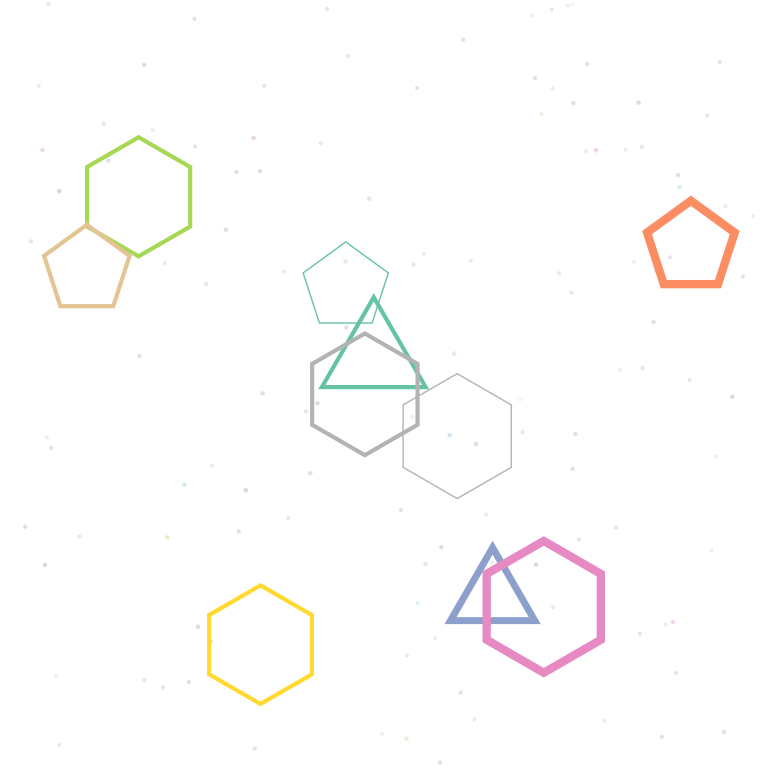[{"shape": "pentagon", "thickness": 0.5, "radius": 0.29, "center": [0.449, 0.628]}, {"shape": "triangle", "thickness": 1.5, "radius": 0.39, "center": [0.485, 0.536]}, {"shape": "pentagon", "thickness": 3, "radius": 0.3, "center": [0.897, 0.679]}, {"shape": "triangle", "thickness": 2.5, "radius": 0.32, "center": [0.64, 0.226]}, {"shape": "hexagon", "thickness": 3, "radius": 0.43, "center": [0.706, 0.212]}, {"shape": "hexagon", "thickness": 1.5, "radius": 0.39, "center": [0.18, 0.744]}, {"shape": "hexagon", "thickness": 1.5, "radius": 0.39, "center": [0.338, 0.163]}, {"shape": "pentagon", "thickness": 1.5, "radius": 0.29, "center": [0.113, 0.65]}, {"shape": "hexagon", "thickness": 0.5, "radius": 0.41, "center": [0.594, 0.434]}, {"shape": "hexagon", "thickness": 1.5, "radius": 0.4, "center": [0.474, 0.488]}]